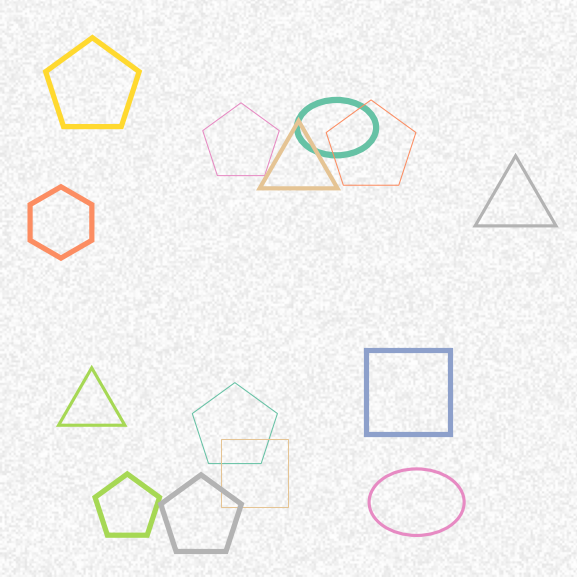[{"shape": "pentagon", "thickness": 0.5, "radius": 0.39, "center": [0.407, 0.259]}, {"shape": "oval", "thickness": 3, "radius": 0.34, "center": [0.583, 0.778]}, {"shape": "pentagon", "thickness": 0.5, "radius": 0.41, "center": [0.643, 0.744]}, {"shape": "hexagon", "thickness": 2.5, "radius": 0.31, "center": [0.106, 0.614]}, {"shape": "square", "thickness": 2.5, "radius": 0.36, "center": [0.706, 0.32]}, {"shape": "oval", "thickness": 1.5, "radius": 0.41, "center": [0.721, 0.13]}, {"shape": "pentagon", "thickness": 0.5, "radius": 0.35, "center": [0.417, 0.751]}, {"shape": "triangle", "thickness": 1.5, "radius": 0.33, "center": [0.159, 0.296]}, {"shape": "pentagon", "thickness": 2.5, "radius": 0.29, "center": [0.22, 0.12]}, {"shape": "pentagon", "thickness": 2.5, "radius": 0.43, "center": [0.16, 0.849]}, {"shape": "square", "thickness": 0.5, "radius": 0.29, "center": [0.441, 0.18]}, {"shape": "triangle", "thickness": 2, "radius": 0.39, "center": [0.517, 0.712]}, {"shape": "triangle", "thickness": 1.5, "radius": 0.4, "center": [0.893, 0.648]}, {"shape": "pentagon", "thickness": 2.5, "radius": 0.37, "center": [0.348, 0.104]}]